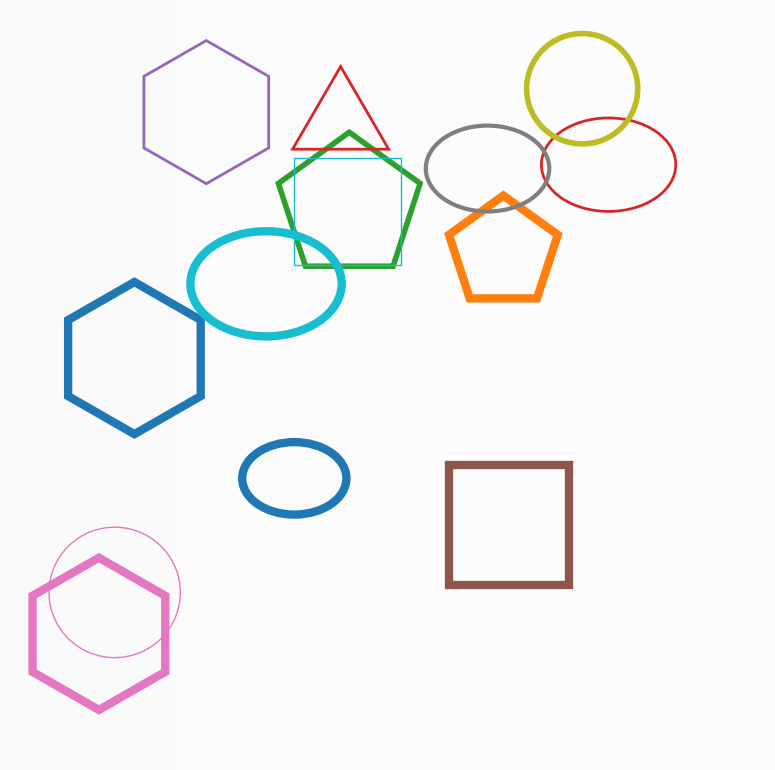[{"shape": "oval", "thickness": 3, "radius": 0.34, "center": [0.38, 0.379]}, {"shape": "hexagon", "thickness": 3, "radius": 0.49, "center": [0.173, 0.535]}, {"shape": "pentagon", "thickness": 3, "radius": 0.37, "center": [0.65, 0.672]}, {"shape": "pentagon", "thickness": 2, "radius": 0.48, "center": [0.451, 0.732]}, {"shape": "triangle", "thickness": 1, "radius": 0.36, "center": [0.44, 0.842]}, {"shape": "oval", "thickness": 1, "radius": 0.43, "center": [0.785, 0.786]}, {"shape": "hexagon", "thickness": 1, "radius": 0.46, "center": [0.266, 0.854]}, {"shape": "square", "thickness": 3, "radius": 0.39, "center": [0.657, 0.318]}, {"shape": "circle", "thickness": 0.5, "radius": 0.42, "center": [0.148, 0.231]}, {"shape": "hexagon", "thickness": 3, "radius": 0.49, "center": [0.128, 0.177]}, {"shape": "oval", "thickness": 1.5, "radius": 0.4, "center": [0.629, 0.781]}, {"shape": "circle", "thickness": 2, "radius": 0.36, "center": [0.751, 0.885]}, {"shape": "oval", "thickness": 3, "radius": 0.49, "center": [0.343, 0.631]}, {"shape": "square", "thickness": 0.5, "radius": 0.35, "center": [0.449, 0.725]}]